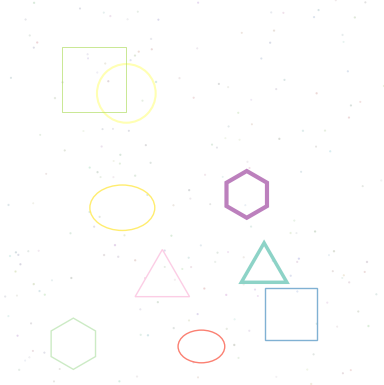[{"shape": "triangle", "thickness": 2.5, "radius": 0.34, "center": [0.686, 0.301]}, {"shape": "circle", "thickness": 1.5, "radius": 0.38, "center": [0.328, 0.757]}, {"shape": "oval", "thickness": 1, "radius": 0.3, "center": [0.523, 0.1]}, {"shape": "square", "thickness": 1, "radius": 0.34, "center": [0.755, 0.184]}, {"shape": "square", "thickness": 0.5, "radius": 0.42, "center": [0.244, 0.794]}, {"shape": "triangle", "thickness": 1, "radius": 0.41, "center": [0.422, 0.27]}, {"shape": "hexagon", "thickness": 3, "radius": 0.3, "center": [0.641, 0.495]}, {"shape": "hexagon", "thickness": 1, "radius": 0.33, "center": [0.19, 0.107]}, {"shape": "oval", "thickness": 1, "radius": 0.42, "center": [0.318, 0.46]}]